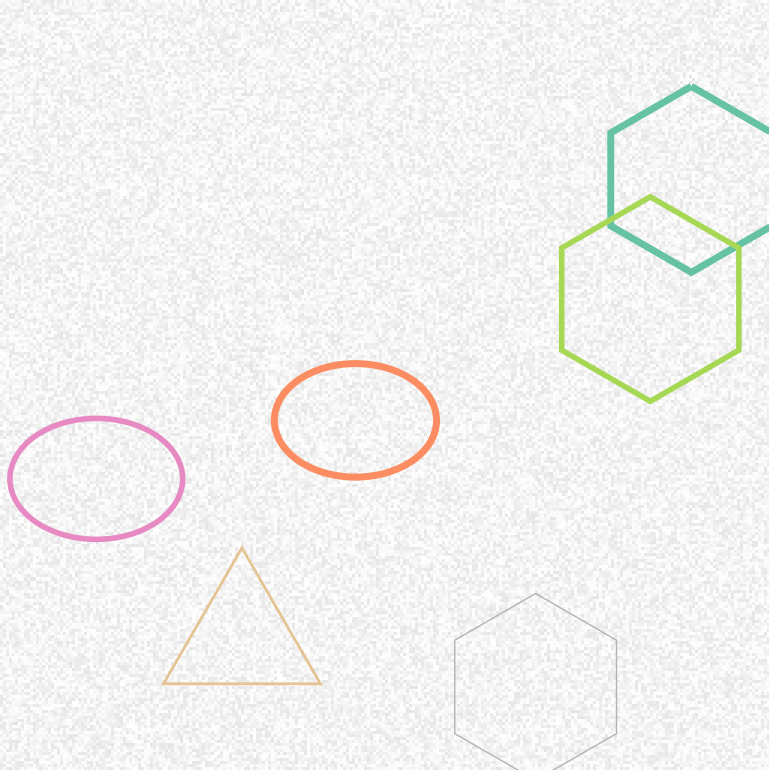[{"shape": "hexagon", "thickness": 2.5, "radius": 0.6, "center": [0.898, 0.767]}, {"shape": "oval", "thickness": 2.5, "radius": 0.53, "center": [0.462, 0.454]}, {"shape": "oval", "thickness": 2, "radius": 0.56, "center": [0.125, 0.378]}, {"shape": "hexagon", "thickness": 2, "radius": 0.66, "center": [0.845, 0.612]}, {"shape": "triangle", "thickness": 1, "radius": 0.59, "center": [0.314, 0.171]}, {"shape": "hexagon", "thickness": 0.5, "radius": 0.61, "center": [0.696, 0.108]}]